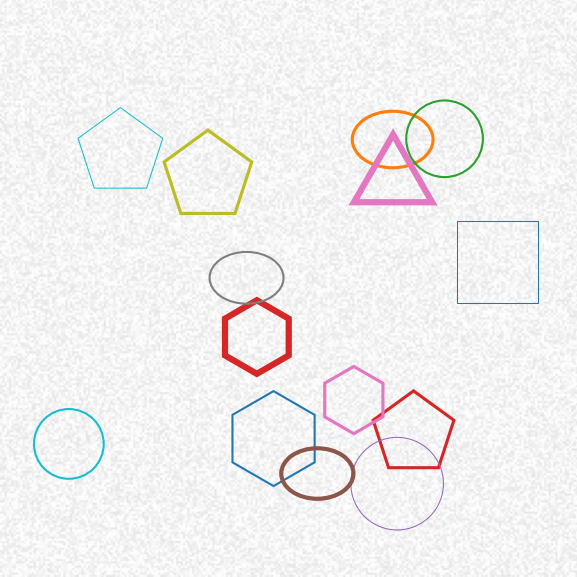[{"shape": "square", "thickness": 0.5, "radius": 0.35, "center": [0.861, 0.545]}, {"shape": "hexagon", "thickness": 1, "radius": 0.41, "center": [0.474, 0.24]}, {"shape": "oval", "thickness": 1.5, "radius": 0.35, "center": [0.68, 0.758]}, {"shape": "circle", "thickness": 1, "radius": 0.33, "center": [0.77, 0.759]}, {"shape": "pentagon", "thickness": 1.5, "radius": 0.37, "center": [0.716, 0.249]}, {"shape": "hexagon", "thickness": 3, "radius": 0.32, "center": [0.445, 0.416]}, {"shape": "circle", "thickness": 0.5, "radius": 0.4, "center": [0.688, 0.162]}, {"shape": "oval", "thickness": 2, "radius": 0.31, "center": [0.55, 0.179]}, {"shape": "triangle", "thickness": 3, "radius": 0.39, "center": [0.681, 0.688]}, {"shape": "hexagon", "thickness": 1.5, "radius": 0.29, "center": [0.613, 0.306]}, {"shape": "oval", "thickness": 1, "radius": 0.32, "center": [0.427, 0.518]}, {"shape": "pentagon", "thickness": 1.5, "radius": 0.4, "center": [0.36, 0.694]}, {"shape": "circle", "thickness": 1, "radius": 0.3, "center": [0.119, 0.23]}, {"shape": "pentagon", "thickness": 0.5, "radius": 0.39, "center": [0.209, 0.736]}]